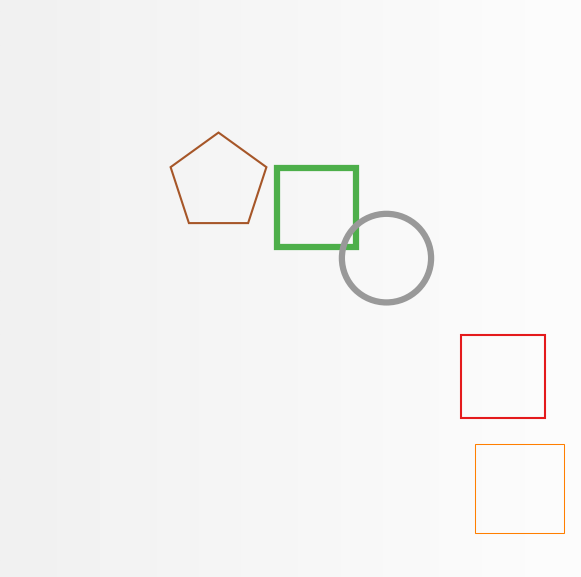[{"shape": "square", "thickness": 1, "radius": 0.36, "center": [0.865, 0.348]}, {"shape": "square", "thickness": 3, "radius": 0.34, "center": [0.545, 0.641]}, {"shape": "square", "thickness": 0.5, "radius": 0.38, "center": [0.893, 0.153]}, {"shape": "pentagon", "thickness": 1, "radius": 0.43, "center": [0.376, 0.683]}, {"shape": "circle", "thickness": 3, "radius": 0.38, "center": [0.665, 0.552]}]